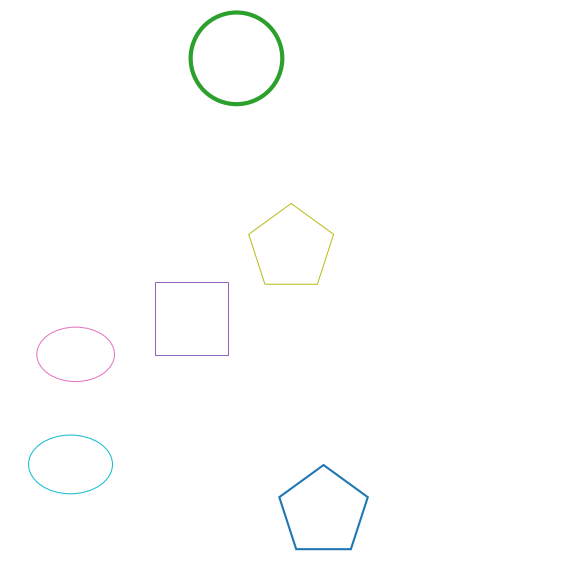[{"shape": "pentagon", "thickness": 1, "radius": 0.4, "center": [0.56, 0.113]}, {"shape": "circle", "thickness": 2, "radius": 0.4, "center": [0.409, 0.898]}, {"shape": "square", "thickness": 0.5, "radius": 0.32, "center": [0.332, 0.448]}, {"shape": "oval", "thickness": 0.5, "radius": 0.34, "center": [0.131, 0.386]}, {"shape": "pentagon", "thickness": 0.5, "radius": 0.39, "center": [0.504, 0.569]}, {"shape": "oval", "thickness": 0.5, "radius": 0.36, "center": [0.122, 0.195]}]